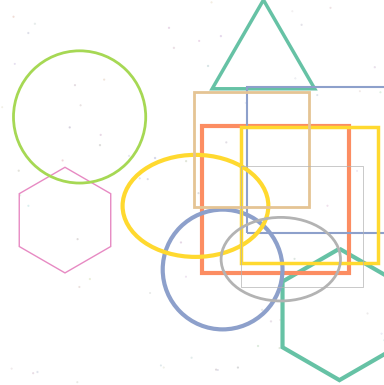[{"shape": "hexagon", "thickness": 3, "radius": 0.85, "center": [0.882, 0.183]}, {"shape": "triangle", "thickness": 2.5, "radius": 0.77, "center": [0.684, 0.846]}, {"shape": "square", "thickness": 3, "radius": 0.95, "center": [0.715, 0.482]}, {"shape": "circle", "thickness": 3, "radius": 0.78, "center": [0.578, 0.3]}, {"shape": "square", "thickness": 1.5, "radius": 0.95, "center": [0.832, 0.585]}, {"shape": "hexagon", "thickness": 1, "radius": 0.69, "center": [0.169, 0.428]}, {"shape": "circle", "thickness": 2, "radius": 0.86, "center": [0.207, 0.696]}, {"shape": "oval", "thickness": 3, "radius": 0.95, "center": [0.508, 0.465]}, {"shape": "square", "thickness": 2.5, "radius": 0.89, "center": [0.804, 0.493]}, {"shape": "square", "thickness": 2, "radius": 0.74, "center": [0.653, 0.612]}, {"shape": "oval", "thickness": 2, "radius": 0.78, "center": [0.729, 0.327]}, {"shape": "square", "thickness": 0.5, "radius": 0.79, "center": [0.784, 0.411]}]